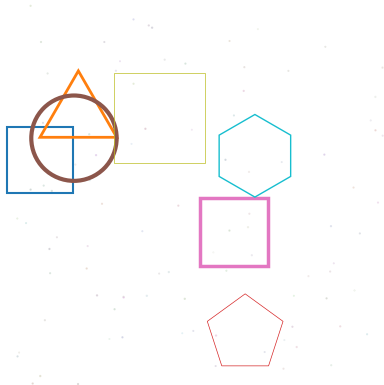[{"shape": "square", "thickness": 1.5, "radius": 0.43, "center": [0.103, 0.584]}, {"shape": "triangle", "thickness": 2, "radius": 0.57, "center": [0.204, 0.701]}, {"shape": "pentagon", "thickness": 0.5, "radius": 0.52, "center": [0.637, 0.133]}, {"shape": "circle", "thickness": 3, "radius": 0.55, "center": [0.192, 0.641]}, {"shape": "square", "thickness": 2.5, "radius": 0.44, "center": [0.607, 0.397]}, {"shape": "square", "thickness": 0.5, "radius": 0.59, "center": [0.414, 0.695]}, {"shape": "hexagon", "thickness": 1, "radius": 0.54, "center": [0.662, 0.595]}]